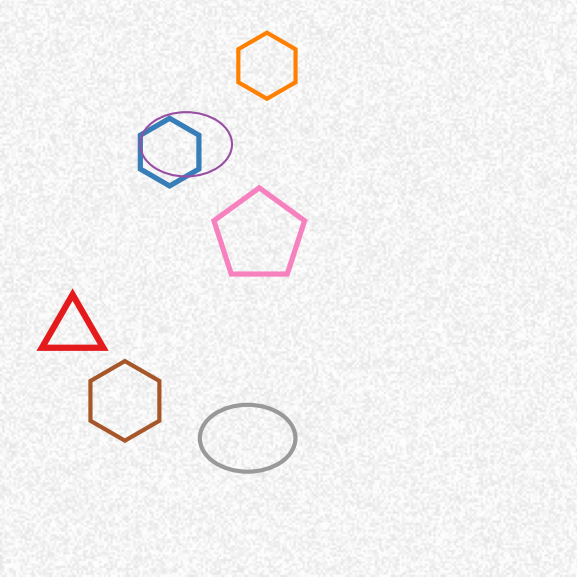[{"shape": "triangle", "thickness": 3, "radius": 0.31, "center": [0.126, 0.428]}, {"shape": "hexagon", "thickness": 2.5, "radius": 0.29, "center": [0.294, 0.736]}, {"shape": "oval", "thickness": 1, "radius": 0.4, "center": [0.322, 0.749]}, {"shape": "hexagon", "thickness": 2, "radius": 0.29, "center": [0.462, 0.885]}, {"shape": "hexagon", "thickness": 2, "radius": 0.34, "center": [0.216, 0.305]}, {"shape": "pentagon", "thickness": 2.5, "radius": 0.41, "center": [0.449, 0.591]}, {"shape": "oval", "thickness": 2, "radius": 0.41, "center": [0.429, 0.24]}]